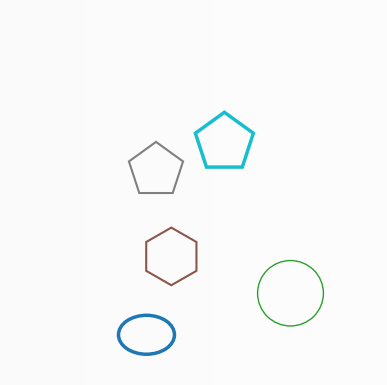[{"shape": "oval", "thickness": 2.5, "radius": 0.36, "center": [0.378, 0.13]}, {"shape": "circle", "thickness": 1, "radius": 0.42, "center": [0.75, 0.238]}, {"shape": "hexagon", "thickness": 1.5, "radius": 0.37, "center": [0.442, 0.334]}, {"shape": "pentagon", "thickness": 1.5, "radius": 0.37, "center": [0.403, 0.558]}, {"shape": "pentagon", "thickness": 2.5, "radius": 0.39, "center": [0.579, 0.63]}]